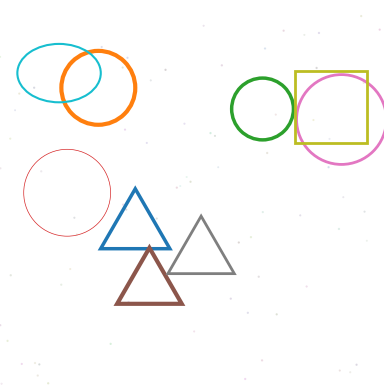[{"shape": "triangle", "thickness": 2.5, "radius": 0.52, "center": [0.351, 0.406]}, {"shape": "circle", "thickness": 3, "radius": 0.48, "center": [0.255, 0.772]}, {"shape": "circle", "thickness": 2.5, "radius": 0.4, "center": [0.682, 0.717]}, {"shape": "circle", "thickness": 0.5, "radius": 0.56, "center": [0.174, 0.499]}, {"shape": "triangle", "thickness": 3, "radius": 0.48, "center": [0.388, 0.259]}, {"shape": "circle", "thickness": 2, "radius": 0.58, "center": [0.887, 0.69]}, {"shape": "triangle", "thickness": 2, "radius": 0.5, "center": [0.522, 0.339]}, {"shape": "square", "thickness": 2, "radius": 0.47, "center": [0.86, 0.722]}, {"shape": "oval", "thickness": 1.5, "radius": 0.54, "center": [0.153, 0.81]}]